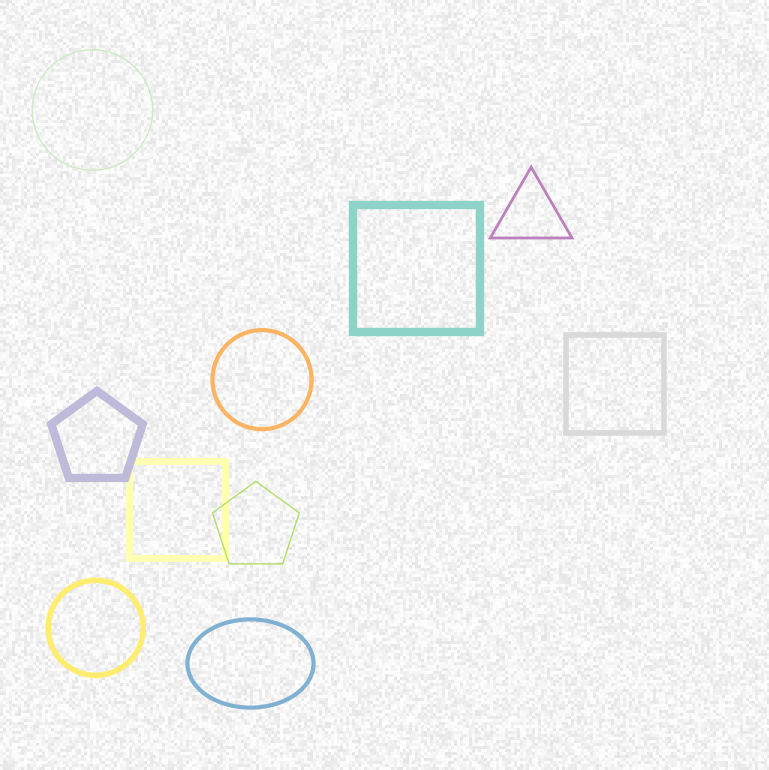[{"shape": "square", "thickness": 3, "radius": 0.41, "center": [0.541, 0.652]}, {"shape": "square", "thickness": 2.5, "radius": 0.31, "center": [0.23, 0.338]}, {"shape": "pentagon", "thickness": 3, "radius": 0.31, "center": [0.126, 0.43]}, {"shape": "oval", "thickness": 1.5, "radius": 0.41, "center": [0.325, 0.138]}, {"shape": "circle", "thickness": 1.5, "radius": 0.32, "center": [0.34, 0.507]}, {"shape": "pentagon", "thickness": 0.5, "radius": 0.3, "center": [0.332, 0.316]}, {"shape": "square", "thickness": 2, "radius": 0.32, "center": [0.799, 0.501]}, {"shape": "triangle", "thickness": 1, "radius": 0.31, "center": [0.69, 0.722]}, {"shape": "circle", "thickness": 0.5, "radius": 0.39, "center": [0.12, 0.857]}, {"shape": "circle", "thickness": 2, "radius": 0.31, "center": [0.124, 0.185]}]